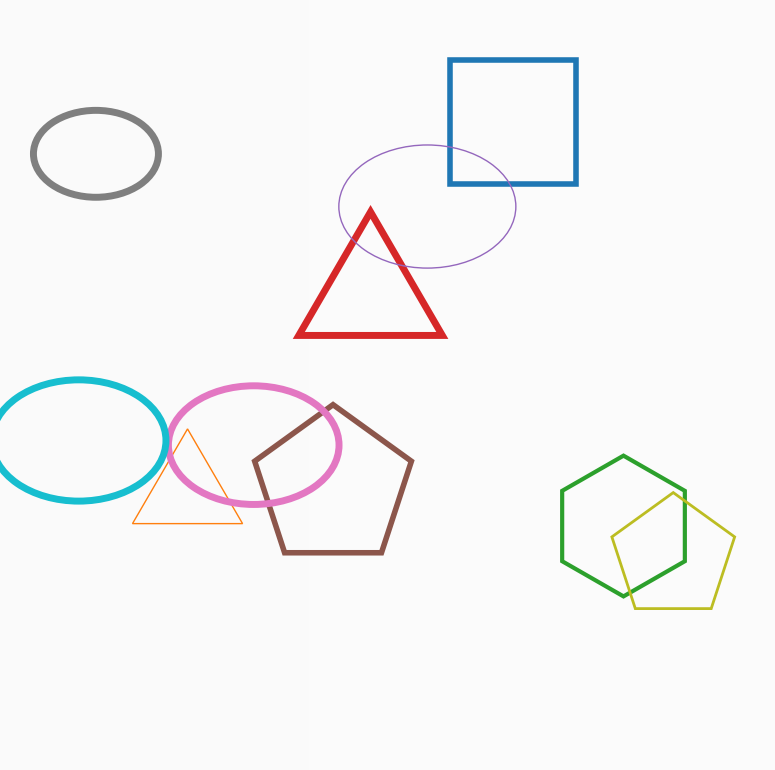[{"shape": "square", "thickness": 2, "radius": 0.4, "center": [0.662, 0.842]}, {"shape": "triangle", "thickness": 0.5, "radius": 0.41, "center": [0.242, 0.361]}, {"shape": "hexagon", "thickness": 1.5, "radius": 0.46, "center": [0.805, 0.317]}, {"shape": "triangle", "thickness": 2.5, "radius": 0.53, "center": [0.478, 0.618]}, {"shape": "oval", "thickness": 0.5, "radius": 0.57, "center": [0.551, 0.732]}, {"shape": "pentagon", "thickness": 2, "radius": 0.53, "center": [0.43, 0.368]}, {"shape": "oval", "thickness": 2.5, "radius": 0.55, "center": [0.327, 0.422]}, {"shape": "oval", "thickness": 2.5, "radius": 0.4, "center": [0.124, 0.8]}, {"shape": "pentagon", "thickness": 1, "radius": 0.42, "center": [0.869, 0.277]}, {"shape": "oval", "thickness": 2.5, "radius": 0.56, "center": [0.102, 0.428]}]